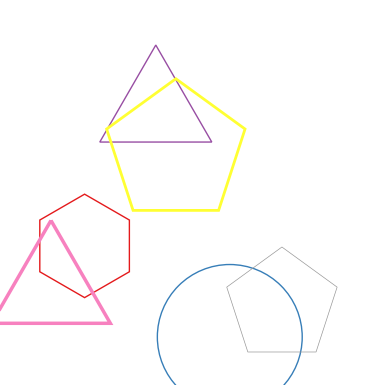[{"shape": "hexagon", "thickness": 1, "radius": 0.67, "center": [0.22, 0.361]}, {"shape": "circle", "thickness": 1, "radius": 0.94, "center": [0.597, 0.125]}, {"shape": "triangle", "thickness": 1, "radius": 0.84, "center": [0.405, 0.715]}, {"shape": "pentagon", "thickness": 2, "radius": 0.95, "center": [0.457, 0.606]}, {"shape": "triangle", "thickness": 2.5, "radius": 0.89, "center": [0.132, 0.249]}, {"shape": "pentagon", "thickness": 0.5, "radius": 0.75, "center": [0.732, 0.208]}]